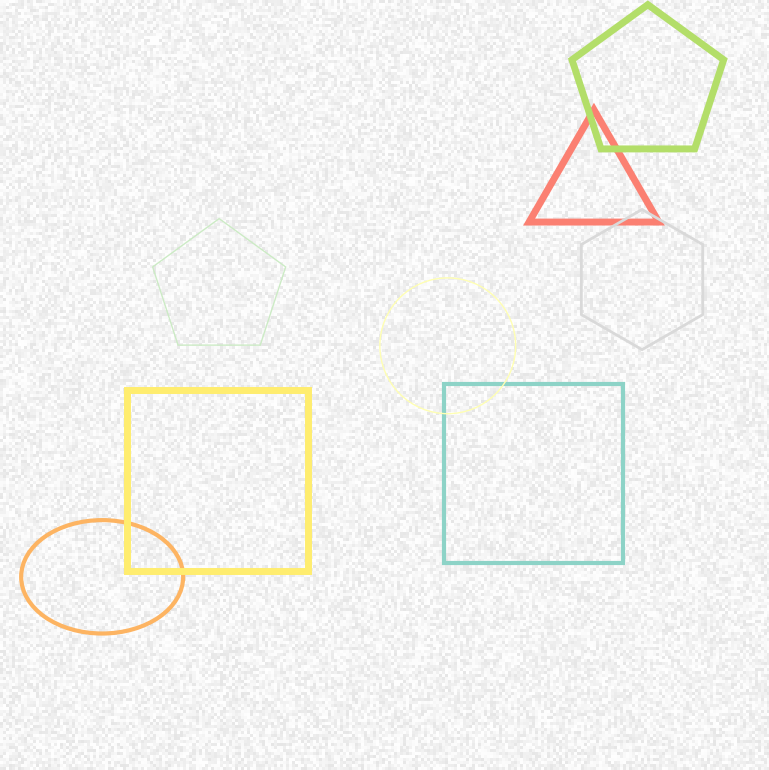[{"shape": "square", "thickness": 1.5, "radius": 0.58, "center": [0.693, 0.386]}, {"shape": "circle", "thickness": 0.5, "radius": 0.44, "center": [0.581, 0.551]}, {"shape": "triangle", "thickness": 2.5, "radius": 0.49, "center": [0.771, 0.76]}, {"shape": "oval", "thickness": 1.5, "radius": 0.53, "center": [0.133, 0.251]}, {"shape": "pentagon", "thickness": 2.5, "radius": 0.52, "center": [0.841, 0.89]}, {"shape": "hexagon", "thickness": 1, "radius": 0.46, "center": [0.834, 0.637]}, {"shape": "pentagon", "thickness": 0.5, "radius": 0.45, "center": [0.285, 0.625]}, {"shape": "square", "thickness": 2.5, "radius": 0.59, "center": [0.283, 0.377]}]